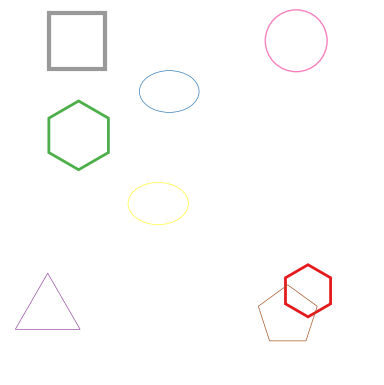[{"shape": "hexagon", "thickness": 2, "radius": 0.34, "center": [0.8, 0.245]}, {"shape": "oval", "thickness": 0.5, "radius": 0.39, "center": [0.44, 0.762]}, {"shape": "hexagon", "thickness": 2, "radius": 0.45, "center": [0.204, 0.648]}, {"shape": "triangle", "thickness": 0.5, "radius": 0.49, "center": [0.124, 0.193]}, {"shape": "oval", "thickness": 0.5, "radius": 0.39, "center": [0.411, 0.471]}, {"shape": "pentagon", "thickness": 0.5, "radius": 0.4, "center": [0.747, 0.18]}, {"shape": "circle", "thickness": 1, "radius": 0.4, "center": [0.769, 0.894]}, {"shape": "square", "thickness": 3, "radius": 0.36, "center": [0.199, 0.893]}]